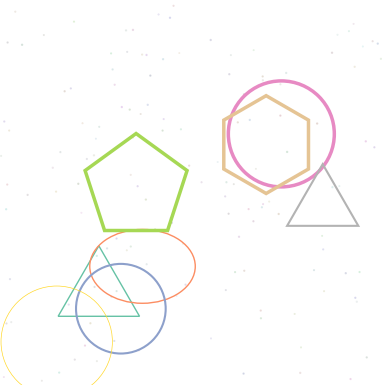[{"shape": "triangle", "thickness": 1, "radius": 0.61, "center": [0.257, 0.239]}, {"shape": "oval", "thickness": 1, "radius": 0.69, "center": [0.37, 0.308]}, {"shape": "circle", "thickness": 1.5, "radius": 0.58, "center": [0.314, 0.198]}, {"shape": "circle", "thickness": 2.5, "radius": 0.69, "center": [0.731, 0.652]}, {"shape": "pentagon", "thickness": 2.5, "radius": 0.7, "center": [0.353, 0.514]}, {"shape": "circle", "thickness": 0.5, "radius": 0.72, "center": [0.147, 0.112]}, {"shape": "hexagon", "thickness": 2.5, "radius": 0.63, "center": [0.691, 0.624]}, {"shape": "triangle", "thickness": 1.5, "radius": 0.53, "center": [0.838, 0.467]}]